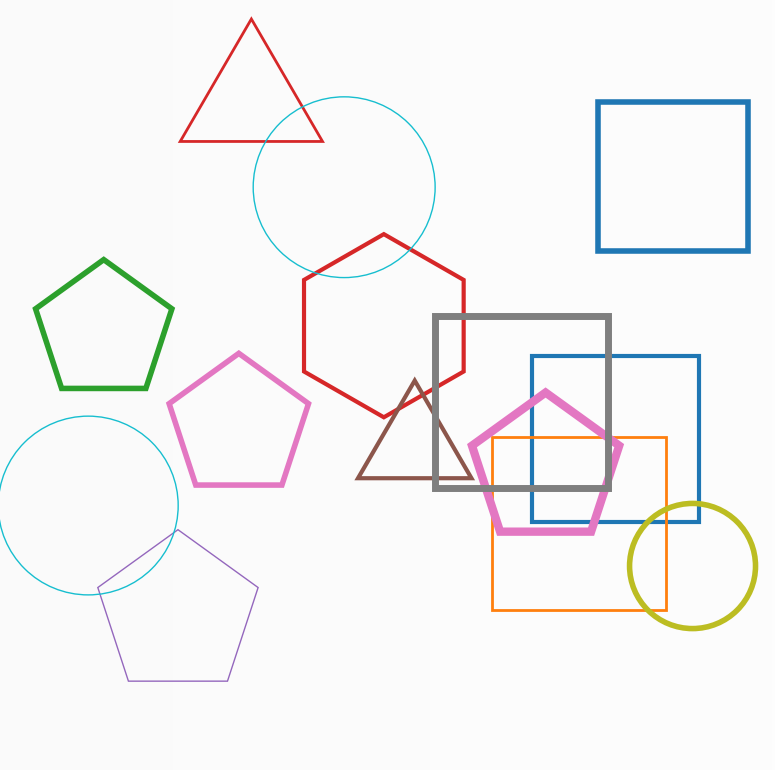[{"shape": "square", "thickness": 1.5, "radius": 0.54, "center": [0.794, 0.43]}, {"shape": "square", "thickness": 2, "radius": 0.48, "center": [0.869, 0.771]}, {"shape": "square", "thickness": 1, "radius": 0.56, "center": [0.747, 0.32]}, {"shape": "pentagon", "thickness": 2, "radius": 0.46, "center": [0.134, 0.57]}, {"shape": "triangle", "thickness": 1, "radius": 0.53, "center": [0.324, 0.869]}, {"shape": "hexagon", "thickness": 1.5, "radius": 0.59, "center": [0.495, 0.577]}, {"shape": "pentagon", "thickness": 0.5, "radius": 0.54, "center": [0.23, 0.203]}, {"shape": "triangle", "thickness": 1.5, "radius": 0.42, "center": [0.535, 0.421]}, {"shape": "pentagon", "thickness": 3, "radius": 0.5, "center": [0.704, 0.39]}, {"shape": "pentagon", "thickness": 2, "radius": 0.47, "center": [0.308, 0.447]}, {"shape": "square", "thickness": 2.5, "radius": 0.56, "center": [0.673, 0.478]}, {"shape": "circle", "thickness": 2, "radius": 0.41, "center": [0.894, 0.265]}, {"shape": "circle", "thickness": 0.5, "radius": 0.59, "center": [0.444, 0.757]}, {"shape": "circle", "thickness": 0.5, "radius": 0.58, "center": [0.114, 0.343]}]